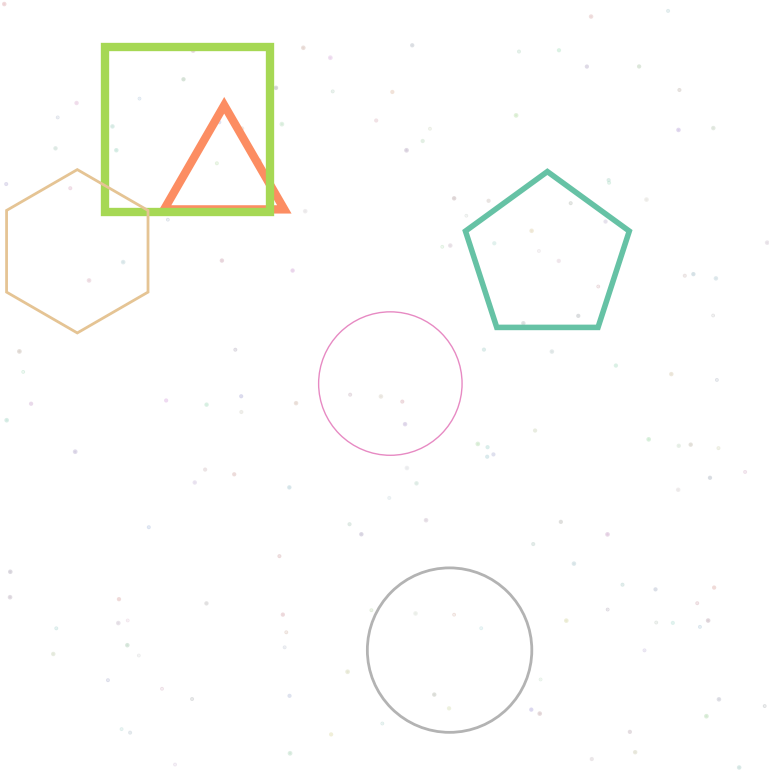[{"shape": "pentagon", "thickness": 2, "radius": 0.56, "center": [0.711, 0.665]}, {"shape": "triangle", "thickness": 3, "radius": 0.45, "center": [0.291, 0.773]}, {"shape": "circle", "thickness": 0.5, "radius": 0.47, "center": [0.507, 0.502]}, {"shape": "square", "thickness": 3, "radius": 0.54, "center": [0.243, 0.832]}, {"shape": "hexagon", "thickness": 1, "radius": 0.53, "center": [0.1, 0.674]}, {"shape": "circle", "thickness": 1, "radius": 0.53, "center": [0.584, 0.156]}]